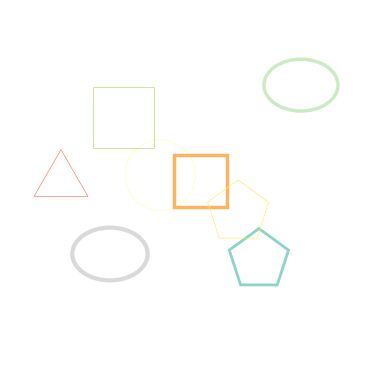[{"shape": "pentagon", "thickness": 2, "radius": 0.4, "center": [0.673, 0.325]}, {"shape": "circle", "thickness": 0.5, "radius": 0.46, "center": [0.416, 0.545]}, {"shape": "triangle", "thickness": 0.5, "radius": 0.4, "center": [0.158, 0.53]}, {"shape": "square", "thickness": 2.5, "radius": 0.34, "center": [0.521, 0.531]}, {"shape": "square", "thickness": 0.5, "radius": 0.4, "center": [0.321, 0.694]}, {"shape": "oval", "thickness": 3, "radius": 0.49, "center": [0.286, 0.34]}, {"shape": "oval", "thickness": 2.5, "radius": 0.48, "center": [0.782, 0.779]}, {"shape": "pentagon", "thickness": 0.5, "radius": 0.42, "center": [0.619, 0.449]}]